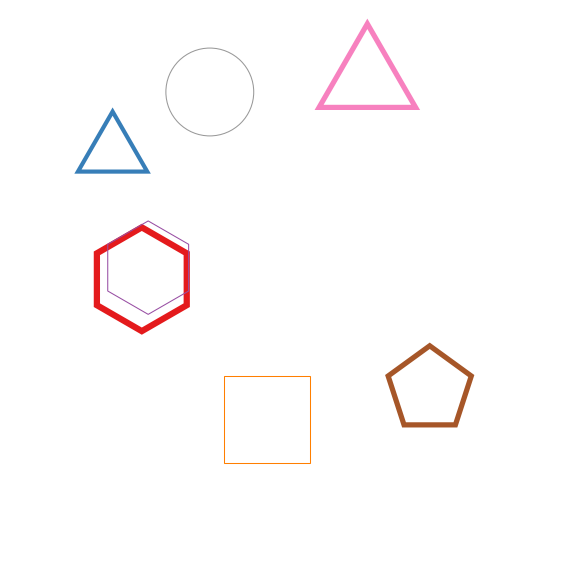[{"shape": "hexagon", "thickness": 3, "radius": 0.45, "center": [0.246, 0.516]}, {"shape": "triangle", "thickness": 2, "radius": 0.35, "center": [0.195, 0.737]}, {"shape": "hexagon", "thickness": 0.5, "radius": 0.4, "center": [0.257, 0.536]}, {"shape": "square", "thickness": 0.5, "radius": 0.37, "center": [0.462, 0.272]}, {"shape": "pentagon", "thickness": 2.5, "radius": 0.38, "center": [0.744, 0.325]}, {"shape": "triangle", "thickness": 2.5, "radius": 0.48, "center": [0.636, 0.861]}, {"shape": "circle", "thickness": 0.5, "radius": 0.38, "center": [0.363, 0.84]}]